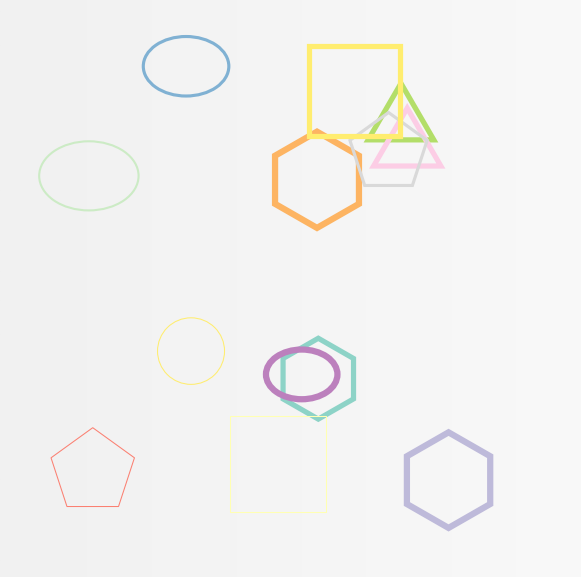[{"shape": "hexagon", "thickness": 2.5, "radius": 0.35, "center": [0.548, 0.343]}, {"shape": "square", "thickness": 0.5, "radius": 0.41, "center": [0.479, 0.196]}, {"shape": "hexagon", "thickness": 3, "radius": 0.41, "center": [0.772, 0.168]}, {"shape": "pentagon", "thickness": 0.5, "radius": 0.38, "center": [0.16, 0.183]}, {"shape": "oval", "thickness": 1.5, "radius": 0.37, "center": [0.32, 0.884]}, {"shape": "hexagon", "thickness": 3, "radius": 0.42, "center": [0.545, 0.688]}, {"shape": "triangle", "thickness": 2.5, "radius": 0.33, "center": [0.69, 0.79]}, {"shape": "triangle", "thickness": 2.5, "radius": 0.33, "center": [0.701, 0.745]}, {"shape": "pentagon", "thickness": 1.5, "radius": 0.35, "center": [0.668, 0.734]}, {"shape": "oval", "thickness": 3, "radius": 0.31, "center": [0.519, 0.351]}, {"shape": "oval", "thickness": 1, "radius": 0.43, "center": [0.153, 0.695]}, {"shape": "circle", "thickness": 0.5, "radius": 0.29, "center": [0.329, 0.391]}, {"shape": "square", "thickness": 2.5, "radius": 0.39, "center": [0.61, 0.841]}]